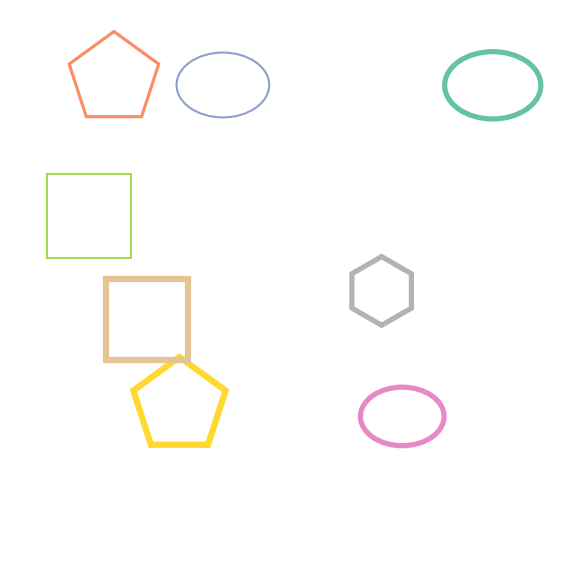[{"shape": "oval", "thickness": 2.5, "radius": 0.42, "center": [0.853, 0.851]}, {"shape": "pentagon", "thickness": 1.5, "radius": 0.41, "center": [0.197, 0.863]}, {"shape": "oval", "thickness": 1, "radius": 0.4, "center": [0.386, 0.852]}, {"shape": "oval", "thickness": 2.5, "radius": 0.36, "center": [0.697, 0.278]}, {"shape": "square", "thickness": 1, "radius": 0.36, "center": [0.154, 0.626]}, {"shape": "pentagon", "thickness": 3, "radius": 0.42, "center": [0.311, 0.297]}, {"shape": "square", "thickness": 3, "radius": 0.35, "center": [0.255, 0.446]}, {"shape": "hexagon", "thickness": 2.5, "radius": 0.3, "center": [0.661, 0.495]}]